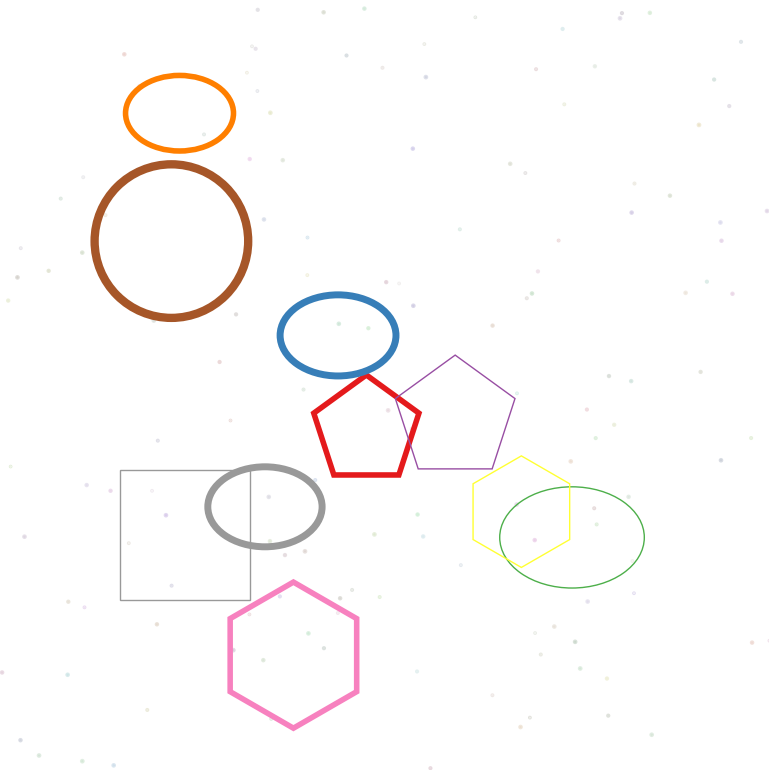[{"shape": "pentagon", "thickness": 2, "radius": 0.36, "center": [0.476, 0.441]}, {"shape": "oval", "thickness": 2.5, "radius": 0.38, "center": [0.439, 0.564]}, {"shape": "oval", "thickness": 0.5, "radius": 0.47, "center": [0.743, 0.302]}, {"shape": "pentagon", "thickness": 0.5, "radius": 0.41, "center": [0.591, 0.457]}, {"shape": "oval", "thickness": 2, "radius": 0.35, "center": [0.233, 0.853]}, {"shape": "hexagon", "thickness": 0.5, "radius": 0.36, "center": [0.677, 0.335]}, {"shape": "circle", "thickness": 3, "radius": 0.5, "center": [0.223, 0.687]}, {"shape": "hexagon", "thickness": 2, "radius": 0.47, "center": [0.381, 0.149]}, {"shape": "oval", "thickness": 2.5, "radius": 0.37, "center": [0.344, 0.342]}, {"shape": "square", "thickness": 0.5, "radius": 0.42, "center": [0.24, 0.305]}]